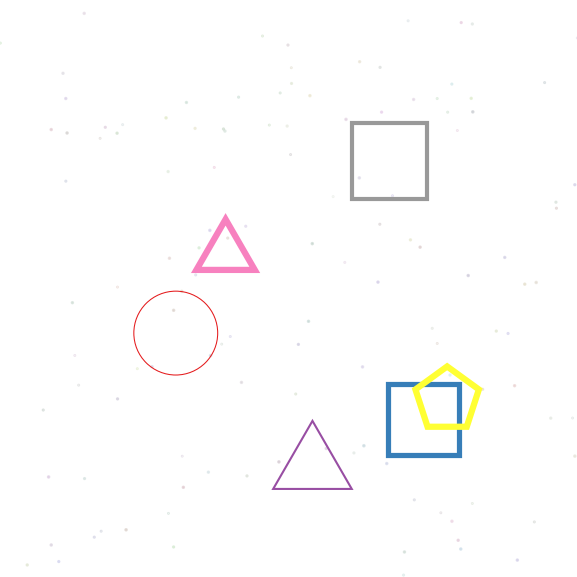[{"shape": "circle", "thickness": 0.5, "radius": 0.36, "center": [0.304, 0.422]}, {"shape": "square", "thickness": 2.5, "radius": 0.31, "center": [0.734, 0.273]}, {"shape": "triangle", "thickness": 1, "radius": 0.39, "center": [0.541, 0.192]}, {"shape": "pentagon", "thickness": 3, "radius": 0.29, "center": [0.774, 0.307]}, {"shape": "triangle", "thickness": 3, "radius": 0.29, "center": [0.391, 0.561]}, {"shape": "square", "thickness": 2, "radius": 0.33, "center": [0.675, 0.72]}]